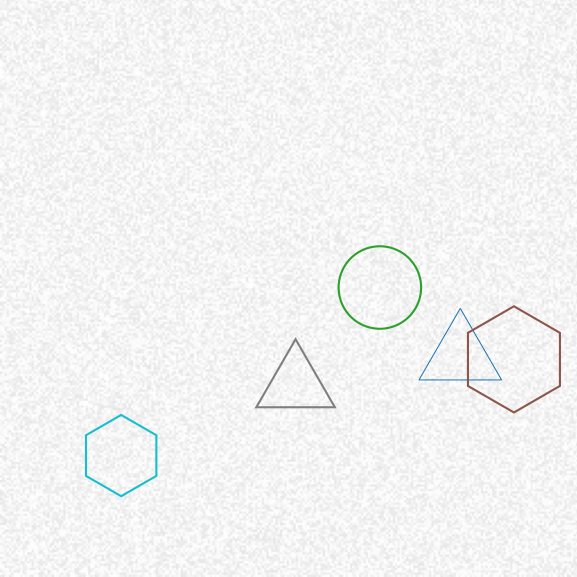[{"shape": "triangle", "thickness": 0.5, "radius": 0.41, "center": [0.797, 0.383]}, {"shape": "circle", "thickness": 1, "radius": 0.36, "center": [0.658, 0.501]}, {"shape": "hexagon", "thickness": 1, "radius": 0.46, "center": [0.89, 0.377]}, {"shape": "triangle", "thickness": 1, "radius": 0.39, "center": [0.512, 0.333]}, {"shape": "hexagon", "thickness": 1, "radius": 0.35, "center": [0.21, 0.21]}]